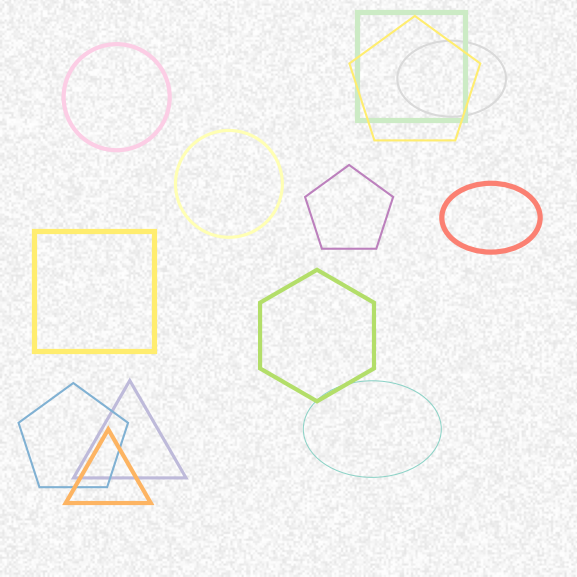[{"shape": "oval", "thickness": 0.5, "radius": 0.6, "center": [0.645, 0.256]}, {"shape": "circle", "thickness": 1.5, "radius": 0.46, "center": [0.396, 0.681]}, {"shape": "triangle", "thickness": 1.5, "radius": 0.56, "center": [0.225, 0.228]}, {"shape": "oval", "thickness": 2.5, "radius": 0.43, "center": [0.85, 0.622]}, {"shape": "pentagon", "thickness": 1, "radius": 0.5, "center": [0.127, 0.236]}, {"shape": "triangle", "thickness": 2, "radius": 0.43, "center": [0.187, 0.171]}, {"shape": "hexagon", "thickness": 2, "radius": 0.57, "center": [0.549, 0.418]}, {"shape": "circle", "thickness": 2, "radius": 0.46, "center": [0.202, 0.831]}, {"shape": "oval", "thickness": 1, "radius": 0.47, "center": [0.782, 0.863]}, {"shape": "pentagon", "thickness": 1, "radius": 0.4, "center": [0.605, 0.633]}, {"shape": "square", "thickness": 2.5, "radius": 0.47, "center": [0.712, 0.885]}, {"shape": "square", "thickness": 2.5, "radius": 0.52, "center": [0.162, 0.495]}, {"shape": "pentagon", "thickness": 1, "radius": 0.6, "center": [0.718, 0.852]}]